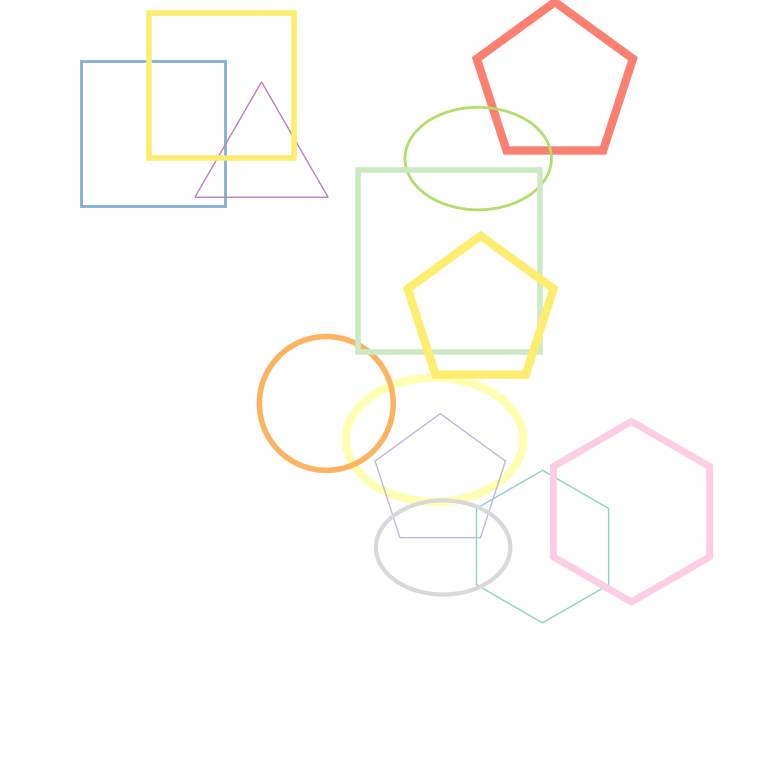[{"shape": "hexagon", "thickness": 0.5, "radius": 0.5, "center": [0.705, 0.29]}, {"shape": "oval", "thickness": 3, "radius": 0.58, "center": [0.564, 0.429]}, {"shape": "pentagon", "thickness": 0.5, "radius": 0.44, "center": [0.572, 0.374]}, {"shape": "pentagon", "thickness": 3, "radius": 0.53, "center": [0.721, 0.891]}, {"shape": "square", "thickness": 1, "radius": 0.47, "center": [0.199, 0.827]}, {"shape": "circle", "thickness": 2, "radius": 0.43, "center": [0.424, 0.476]}, {"shape": "oval", "thickness": 1, "radius": 0.48, "center": [0.621, 0.794]}, {"shape": "hexagon", "thickness": 2.5, "radius": 0.59, "center": [0.82, 0.335]}, {"shape": "oval", "thickness": 1.5, "radius": 0.44, "center": [0.575, 0.289]}, {"shape": "triangle", "thickness": 0.5, "radius": 0.5, "center": [0.34, 0.794]}, {"shape": "square", "thickness": 2, "radius": 0.59, "center": [0.583, 0.66]}, {"shape": "pentagon", "thickness": 3, "radius": 0.5, "center": [0.624, 0.594]}, {"shape": "square", "thickness": 2, "radius": 0.47, "center": [0.288, 0.888]}]